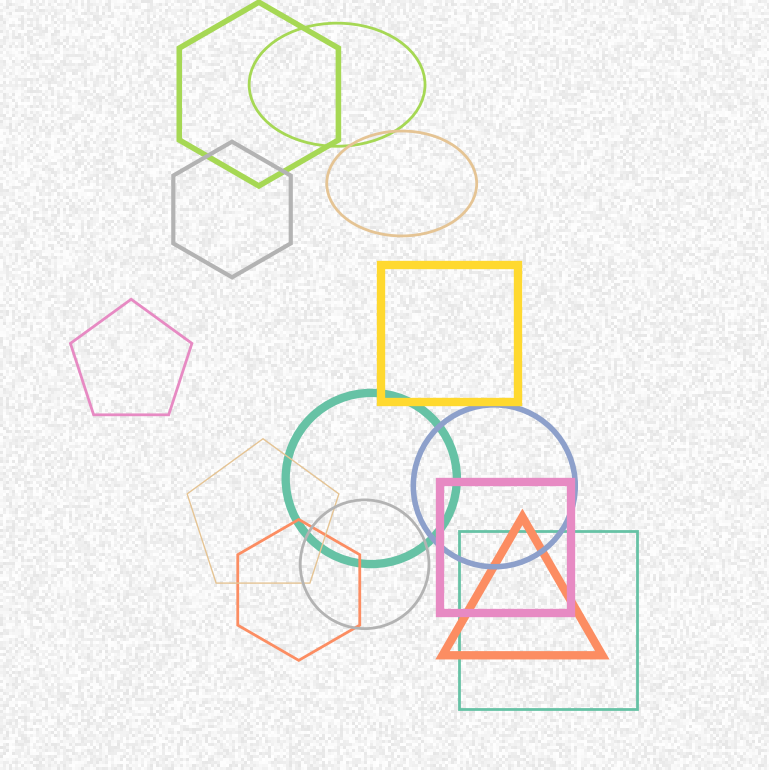[{"shape": "circle", "thickness": 3, "radius": 0.56, "center": [0.482, 0.379]}, {"shape": "square", "thickness": 1, "radius": 0.58, "center": [0.712, 0.195]}, {"shape": "hexagon", "thickness": 1, "radius": 0.46, "center": [0.388, 0.234]}, {"shape": "triangle", "thickness": 3, "radius": 0.6, "center": [0.678, 0.209]}, {"shape": "circle", "thickness": 2, "radius": 0.53, "center": [0.642, 0.369]}, {"shape": "square", "thickness": 3, "radius": 0.43, "center": [0.656, 0.289]}, {"shape": "pentagon", "thickness": 1, "radius": 0.41, "center": [0.17, 0.528]}, {"shape": "oval", "thickness": 1, "radius": 0.57, "center": [0.438, 0.89]}, {"shape": "hexagon", "thickness": 2, "radius": 0.6, "center": [0.336, 0.878]}, {"shape": "square", "thickness": 3, "radius": 0.44, "center": [0.584, 0.567]}, {"shape": "oval", "thickness": 1, "radius": 0.49, "center": [0.522, 0.762]}, {"shape": "pentagon", "thickness": 0.5, "radius": 0.52, "center": [0.342, 0.327]}, {"shape": "circle", "thickness": 1, "radius": 0.42, "center": [0.474, 0.267]}, {"shape": "hexagon", "thickness": 1.5, "radius": 0.44, "center": [0.301, 0.728]}]